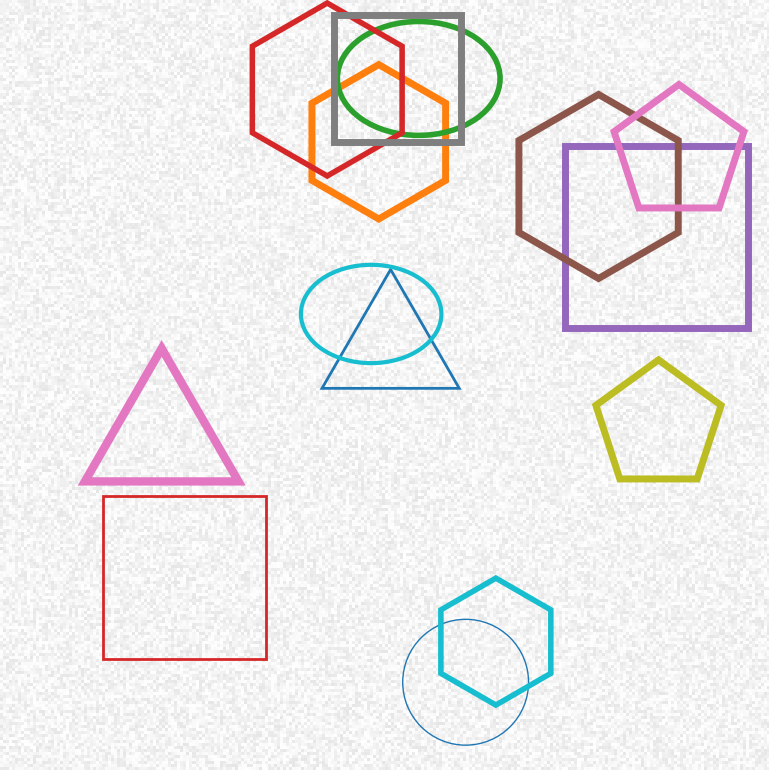[{"shape": "triangle", "thickness": 1, "radius": 0.51, "center": [0.507, 0.547]}, {"shape": "circle", "thickness": 0.5, "radius": 0.41, "center": [0.605, 0.114]}, {"shape": "hexagon", "thickness": 2.5, "radius": 0.5, "center": [0.492, 0.816]}, {"shape": "oval", "thickness": 2, "radius": 0.53, "center": [0.544, 0.898]}, {"shape": "hexagon", "thickness": 2, "radius": 0.56, "center": [0.425, 0.884]}, {"shape": "square", "thickness": 1, "radius": 0.53, "center": [0.24, 0.249]}, {"shape": "square", "thickness": 2.5, "radius": 0.59, "center": [0.852, 0.692]}, {"shape": "hexagon", "thickness": 2.5, "radius": 0.6, "center": [0.777, 0.758]}, {"shape": "triangle", "thickness": 3, "radius": 0.58, "center": [0.21, 0.432]}, {"shape": "pentagon", "thickness": 2.5, "radius": 0.44, "center": [0.882, 0.802]}, {"shape": "square", "thickness": 2.5, "radius": 0.41, "center": [0.516, 0.898]}, {"shape": "pentagon", "thickness": 2.5, "radius": 0.43, "center": [0.855, 0.447]}, {"shape": "hexagon", "thickness": 2, "radius": 0.41, "center": [0.644, 0.167]}, {"shape": "oval", "thickness": 1.5, "radius": 0.46, "center": [0.482, 0.592]}]